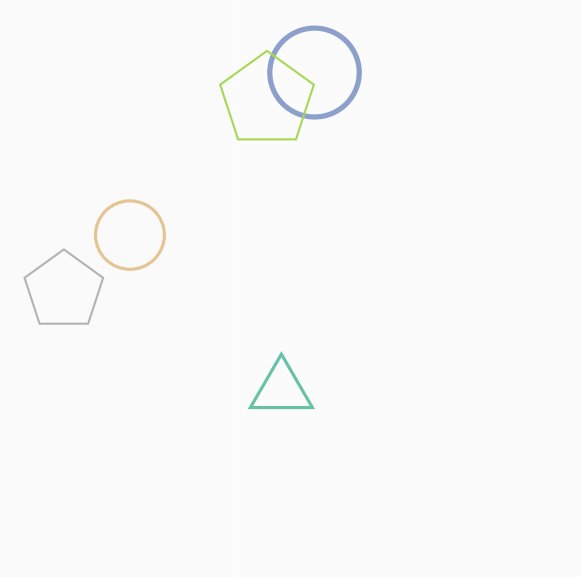[{"shape": "triangle", "thickness": 1.5, "radius": 0.31, "center": [0.484, 0.324]}, {"shape": "circle", "thickness": 2.5, "radius": 0.38, "center": [0.541, 0.874]}, {"shape": "pentagon", "thickness": 1, "radius": 0.42, "center": [0.459, 0.826]}, {"shape": "circle", "thickness": 1.5, "radius": 0.3, "center": [0.224, 0.592]}, {"shape": "pentagon", "thickness": 1, "radius": 0.36, "center": [0.11, 0.496]}]